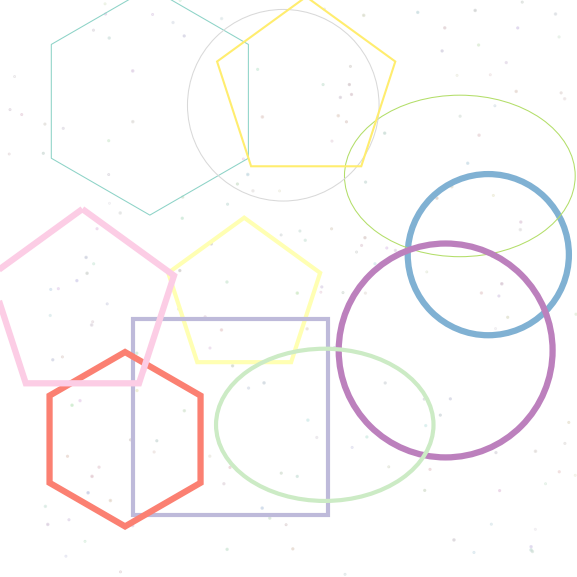[{"shape": "hexagon", "thickness": 0.5, "radius": 0.99, "center": [0.259, 0.824]}, {"shape": "pentagon", "thickness": 2, "radius": 0.69, "center": [0.423, 0.484]}, {"shape": "square", "thickness": 2, "radius": 0.85, "center": [0.399, 0.277]}, {"shape": "hexagon", "thickness": 3, "radius": 0.75, "center": [0.217, 0.239]}, {"shape": "circle", "thickness": 3, "radius": 0.7, "center": [0.846, 0.558]}, {"shape": "oval", "thickness": 0.5, "radius": 1.0, "center": [0.796, 0.694]}, {"shape": "pentagon", "thickness": 3, "radius": 0.83, "center": [0.143, 0.47]}, {"shape": "circle", "thickness": 0.5, "radius": 0.83, "center": [0.491, 0.817]}, {"shape": "circle", "thickness": 3, "radius": 0.93, "center": [0.772, 0.392]}, {"shape": "oval", "thickness": 2, "radius": 0.94, "center": [0.562, 0.263]}, {"shape": "pentagon", "thickness": 1, "radius": 0.81, "center": [0.53, 0.842]}]